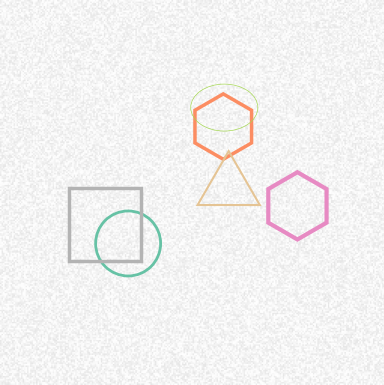[{"shape": "circle", "thickness": 2, "radius": 0.42, "center": [0.333, 0.368]}, {"shape": "hexagon", "thickness": 2.5, "radius": 0.42, "center": [0.58, 0.671]}, {"shape": "hexagon", "thickness": 3, "radius": 0.44, "center": [0.773, 0.465]}, {"shape": "oval", "thickness": 0.5, "radius": 0.44, "center": [0.583, 0.721]}, {"shape": "triangle", "thickness": 1.5, "radius": 0.47, "center": [0.594, 0.514]}, {"shape": "square", "thickness": 2.5, "radius": 0.47, "center": [0.273, 0.417]}]